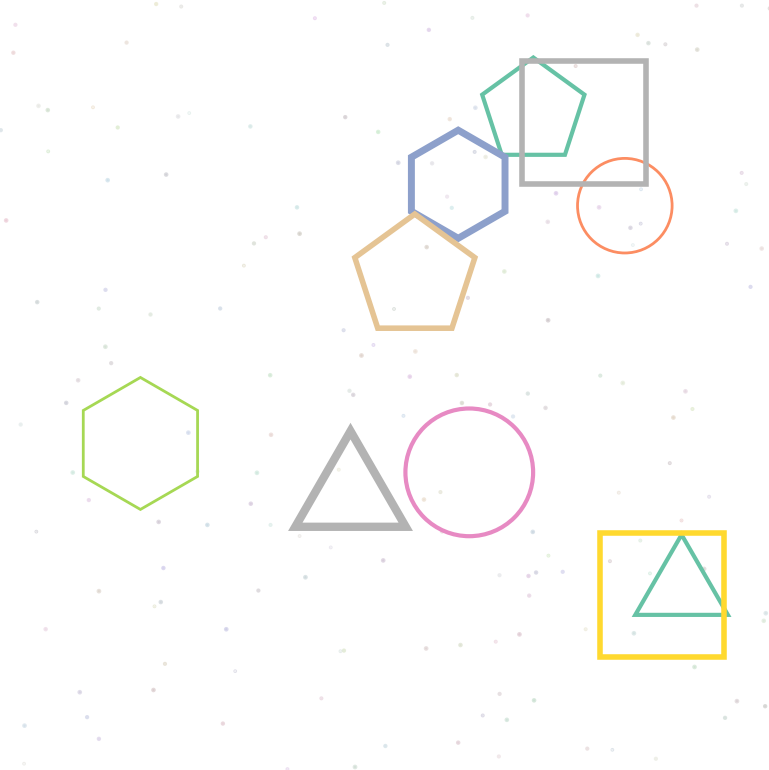[{"shape": "triangle", "thickness": 1.5, "radius": 0.35, "center": [0.885, 0.236]}, {"shape": "pentagon", "thickness": 1.5, "radius": 0.35, "center": [0.693, 0.855]}, {"shape": "circle", "thickness": 1, "radius": 0.31, "center": [0.811, 0.733]}, {"shape": "hexagon", "thickness": 2.5, "radius": 0.35, "center": [0.595, 0.761]}, {"shape": "circle", "thickness": 1.5, "radius": 0.41, "center": [0.609, 0.387]}, {"shape": "hexagon", "thickness": 1, "radius": 0.43, "center": [0.182, 0.424]}, {"shape": "square", "thickness": 2, "radius": 0.4, "center": [0.86, 0.227]}, {"shape": "pentagon", "thickness": 2, "radius": 0.41, "center": [0.539, 0.64]}, {"shape": "triangle", "thickness": 3, "radius": 0.41, "center": [0.455, 0.357]}, {"shape": "square", "thickness": 2, "radius": 0.4, "center": [0.758, 0.841]}]